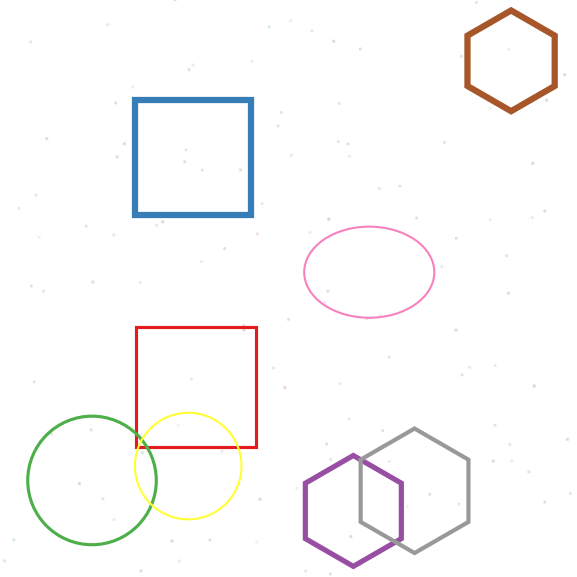[{"shape": "square", "thickness": 1.5, "radius": 0.52, "center": [0.34, 0.329]}, {"shape": "square", "thickness": 3, "radius": 0.5, "center": [0.334, 0.727]}, {"shape": "circle", "thickness": 1.5, "radius": 0.56, "center": [0.159, 0.167]}, {"shape": "hexagon", "thickness": 2.5, "radius": 0.48, "center": [0.612, 0.114]}, {"shape": "circle", "thickness": 1, "radius": 0.46, "center": [0.326, 0.192]}, {"shape": "hexagon", "thickness": 3, "radius": 0.44, "center": [0.885, 0.894]}, {"shape": "oval", "thickness": 1, "radius": 0.56, "center": [0.639, 0.528]}, {"shape": "hexagon", "thickness": 2, "radius": 0.54, "center": [0.718, 0.149]}]